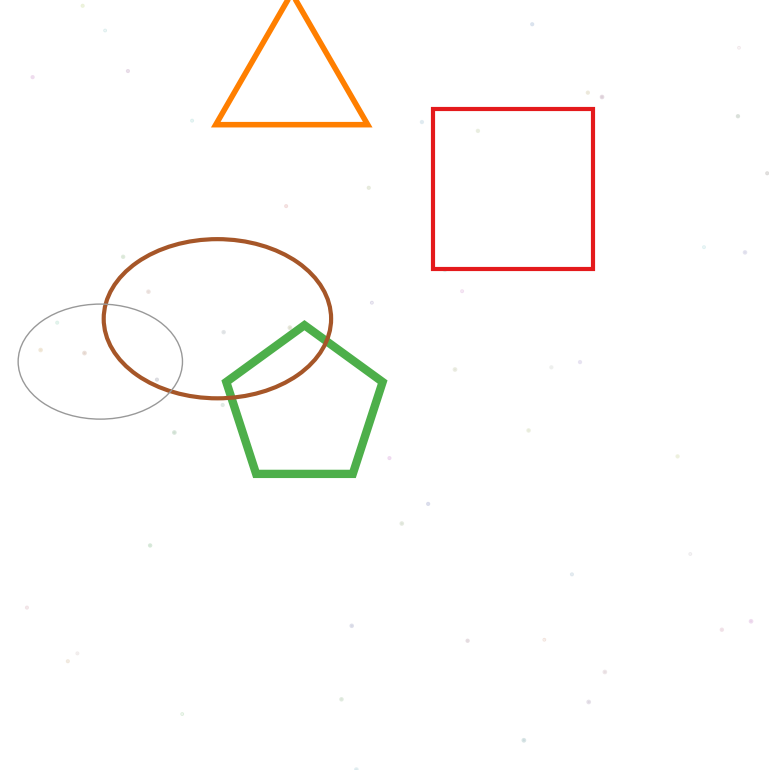[{"shape": "square", "thickness": 1.5, "radius": 0.52, "center": [0.667, 0.755]}, {"shape": "pentagon", "thickness": 3, "radius": 0.53, "center": [0.395, 0.471]}, {"shape": "triangle", "thickness": 2, "radius": 0.57, "center": [0.379, 0.895]}, {"shape": "oval", "thickness": 1.5, "radius": 0.74, "center": [0.282, 0.586]}, {"shape": "oval", "thickness": 0.5, "radius": 0.53, "center": [0.13, 0.53]}]